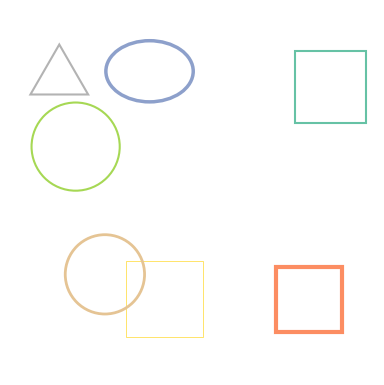[{"shape": "square", "thickness": 1.5, "radius": 0.47, "center": [0.859, 0.773]}, {"shape": "square", "thickness": 3, "radius": 0.43, "center": [0.803, 0.223]}, {"shape": "oval", "thickness": 2.5, "radius": 0.57, "center": [0.388, 0.815]}, {"shape": "circle", "thickness": 1.5, "radius": 0.57, "center": [0.196, 0.619]}, {"shape": "square", "thickness": 0.5, "radius": 0.5, "center": [0.427, 0.223]}, {"shape": "circle", "thickness": 2, "radius": 0.52, "center": [0.272, 0.287]}, {"shape": "triangle", "thickness": 1.5, "radius": 0.43, "center": [0.154, 0.798]}]